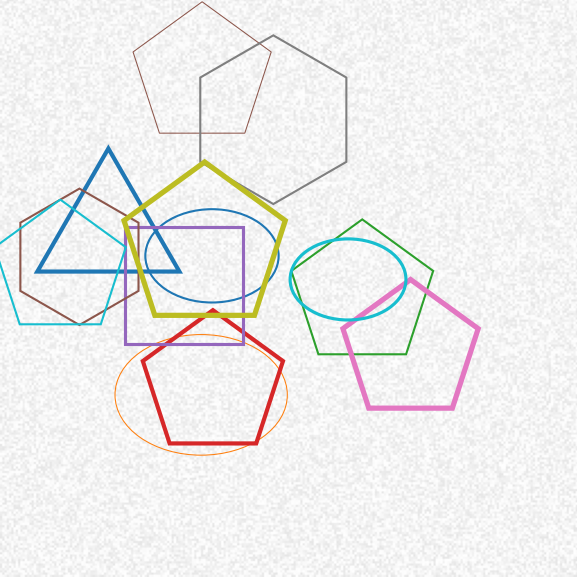[{"shape": "triangle", "thickness": 2, "radius": 0.71, "center": [0.188, 0.6]}, {"shape": "oval", "thickness": 1, "radius": 0.58, "center": [0.367, 0.556]}, {"shape": "oval", "thickness": 0.5, "radius": 0.75, "center": [0.348, 0.315]}, {"shape": "pentagon", "thickness": 1, "radius": 0.65, "center": [0.627, 0.49]}, {"shape": "pentagon", "thickness": 2, "radius": 0.64, "center": [0.369, 0.334]}, {"shape": "square", "thickness": 1.5, "radius": 0.51, "center": [0.319, 0.505]}, {"shape": "pentagon", "thickness": 0.5, "radius": 0.63, "center": [0.35, 0.87]}, {"shape": "hexagon", "thickness": 1, "radius": 0.59, "center": [0.138, 0.554]}, {"shape": "pentagon", "thickness": 2.5, "radius": 0.62, "center": [0.711, 0.392]}, {"shape": "hexagon", "thickness": 1, "radius": 0.73, "center": [0.473, 0.792]}, {"shape": "pentagon", "thickness": 2.5, "radius": 0.73, "center": [0.354, 0.572]}, {"shape": "oval", "thickness": 1.5, "radius": 0.5, "center": [0.603, 0.515]}, {"shape": "pentagon", "thickness": 1, "radius": 0.6, "center": [0.104, 0.534]}]